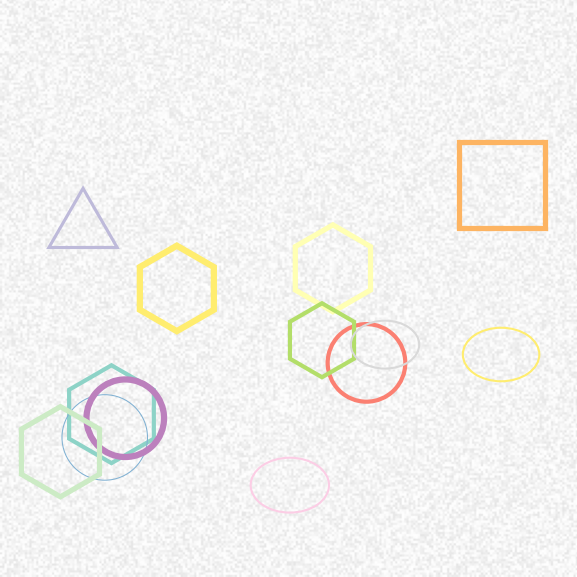[{"shape": "hexagon", "thickness": 2, "radius": 0.42, "center": [0.193, 0.282]}, {"shape": "hexagon", "thickness": 2.5, "radius": 0.38, "center": [0.576, 0.535]}, {"shape": "triangle", "thickness": 1.5, "radius": 0.34, "center": [0.144, 0.605]}, {"shape": "circle", "thickness": 2, "radius": 0.34, "center": [0.635, 0.371]}, {"shape": "circle", "thickness": 0.5, "radius": 0.37, "center": [0.181, 0.242]}, {"shape": "square", "thickness": 2.5, "radius": 0.37, "center": [0.87, 0.679]}, {"shape": "hexagon", "thickness": 2, "radius": 0.32, "center": [0.558, 0.41]}, {"shape": "oval", "thickness": 1, "radius": 0.34, "center": [0.502, 0.159]}, {"shape": "oval", "thickness": 1, "radius": 0.3, "center": [0.667, 0.402]}, {"shape": "circle", "thickness": 3, "radius": 0.34, "center": [0.217, 0.275]}, {"shape": "hexagon", "thickness": 2.5, "radius": 0.39, "center": [0.105, 0.217]}, {"shape": "hexagon", "thickness": 3, "radius": 0.37, "center": [0.306, 0.5]}, {"shape": "oval", "thickness": 1, "radius": 0.33, "center": [0.868, 0.385]}]